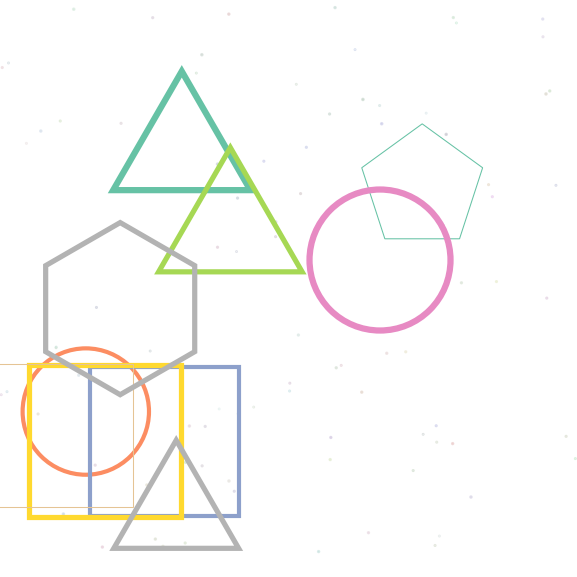[{"shape": "triangle", "thickness": 3, "radius": 0.69, "center": [0.315, 0.738]}, {"shape": "pentagon", "thickness": 0.5, "radius": 0.55, "center": [0.731, 0.675]}, {"shape": "circle", "thickness": 2, "radius": 0.55, "center": [0.149, 0.286]}, {"shape": "square", "thickness": 2, "radius": 0.64, "center": [0.284, 0.235]}, {"shape": "circle", "thickness": 3, "radius": 0.61, "center": [0.658, 0.549]}, {"shape": "triangle", "thickness": 2.5, "radius": 0.72, "center": [0.399, 0.6]}, {"shape": "square", "thickness": 2.5, "radius": 0.66, "center": [0.181, 0.235]}, {"shape": "square", "thickness": 0.5, "radius": 0.62, "center": [0.106, 0.245]}, {"shape": "hexagon", "thickness": 2.5, "radius": 0.75, "center": [0.208, 0.465]}, {"shape": "triangle", "thickness": 2.5, "radius": 0.62, "center": [0.305, 0.112]}]